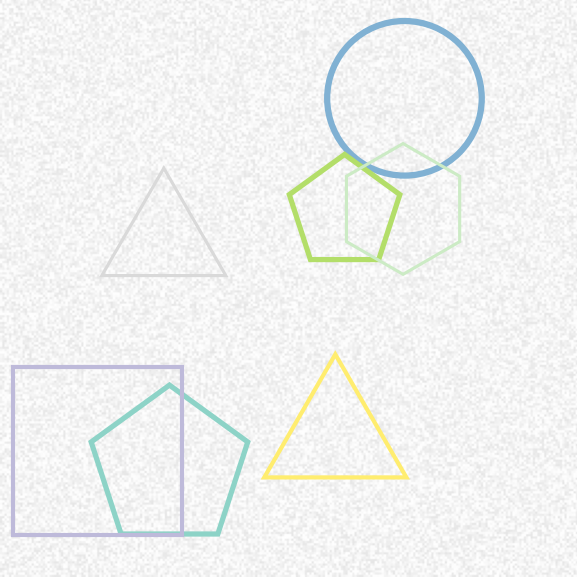[{"shape": "pentagon", "thickness": 2.5, "radius": 0.71, "center": [0.293, 0.19]}, {"shape": "square", "thickness": 2, "radius": 0.73, "center": [0.169, 0.218]}, {"shape": "circle", "thickness": 3, "radius": 0.67, "center": [0.7, 0.829]}, {"shape": "pentagon", "thickness": 2.5, "radius": 0.5, "center": [0.597, 0.631]}, {"shape": "triangle", "thickness": 1.5, "radius": 0.62, "center": [0.284, 0.584]}, {"shape": "hexagon", "thickness": 1.5, "radius": 0.57, "center": [0.698, 0.637]}, {"shape": "triangle", "thickness": 2, "radius": 0.71, "center": [0.581, 0.243]}]